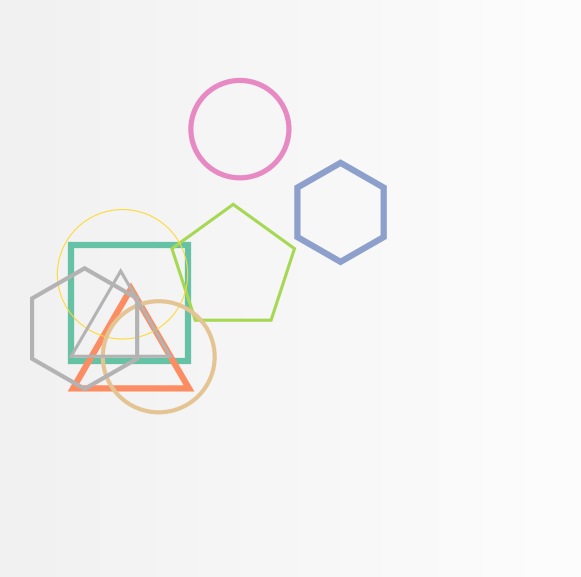[{"shape": "square", "thickness": 3, "radius": 0.5, "center": [0.222, 0.474]}, {"shape": "triangle", "thickness": 3, "radius": 0.58, "center": [0.225, 0.384]}, {"shape": "hexagon", "thickness": 3, "radius": 0.43, "center": [0.586, 0.631]}, {"shape": "circle", "thickness": 2.5, "radius": 0.42, "center": [0.413, 0.776]}, {"shape": "pentagon", "thickness": 1.5, "radius": 0.55, "center": [0.401, 0.534]}, {"shape": "circle", "thickness": 0.5, "radius": 0.56, "center": [0.211, 0.524]}, {"shape": "circle", "thickness": 2, "radius": 0.48, "center": [0.273, 0.381]}, {"shape": "hexagon", "thickness": 2, "radius": 0.52, "center": [0.146, 0.43]}, {"shape": "triangle", "thickness": 1.5, "radius": 0.49, "center": [0.208, 0.431]}]